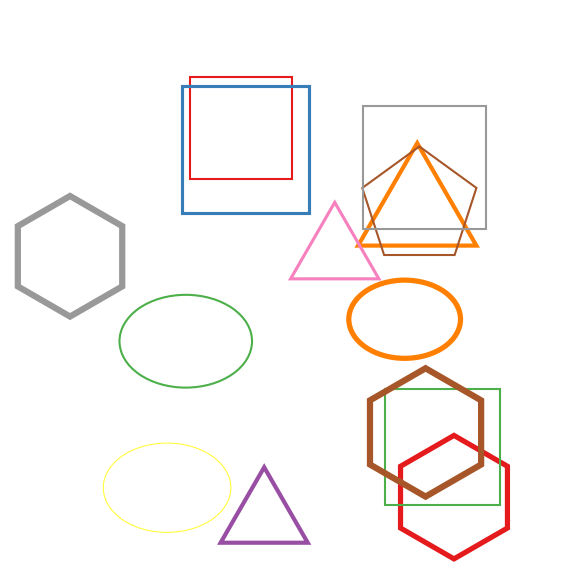[{"shape": "hexagon", "thickness": 2.5, "radius": 0.53, "center": [0.786, 0.138]}, {"shape": "square", "thickness": 1, "radius": 0.44, "center": [0.417, 0.778]}, {"shape": "square", "thickness": 1.5, "radius": 0.55, "center": [0.425, 0.74]}, {"shape": "square", "thickness": 1, "radius": 0.5, "center": [0.766, 0.226]}, {"shape": "oval", "thickness": 1, "radius": 0.57, "center": [0.322, 0.408]}, {"shape": "triangle", "thickness": 2, "radius": 0.44, "center": [0.457, 0.103]}, {"shape": "triangle", "thickness": 2, "radius": 0.59, "center": [0.722, 0.633]}, {"shape": "oval", "thickness": 2.5, "radius": 0.48, "center": [0.701, 0.446]}, {"shape": "oval", "thickness": 0.5, "radius": 0.55, "center": [0.289, 0.155]}, {"shape": "hexagon", "thickness": 3, "radius": 0.56, "center": [0.737, 0.25]}, {"shape": "pentagon", "thickness": 1, "radius": 0.52, "center": [0.726, 0.642]}, {"shape": "triangle", "thickness": 1.5, "radius": 0.44, "center": [0.58, 0.56]}, {"shape": "square", "thickness": 1, "radius": 0.53, "center": [0.735, 0.71]}, {"shape": "hexagon", "thickness": 3, "radius": 0.52, "center": [0.121, 0.555]}]